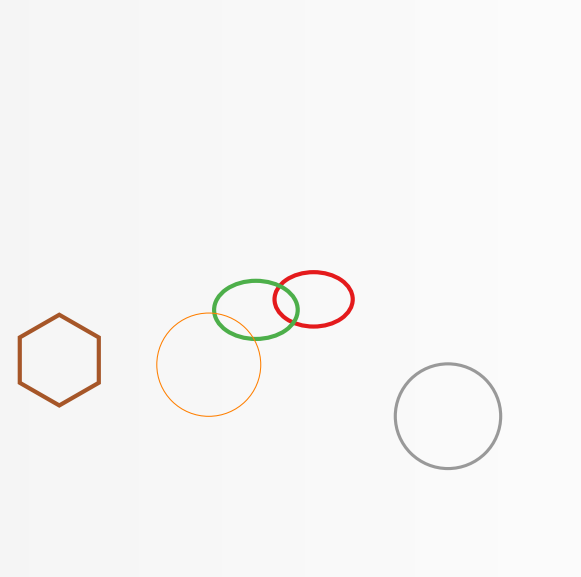[{"shape": "oval", "thickness": 2, "radius": 0.34, "center": [0.54, 0.481]}, {"shape": "oval", "thickness": 2, "radius": 0.36, "center": [0.44, 0.463]}, {"shape": "circle", "thickness": 0.5, "radius": 0.45, "center": [0.359, 0.368]}, {"shape": "hexagon", "thickness": 2, "radius": 0.39, "center": [0.102, 0.376]}, {"shape": "circle", "thickness": 1.5, "radius": 0.45, "center": [0.771, 0.278]}]